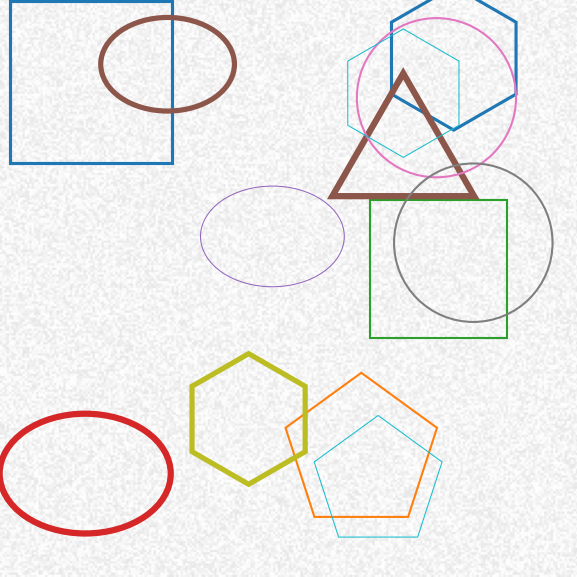[{"shape": "square", "thickness": 1.5, "radius": 0.7, "center": [0.157, 0.857]}, {"shape": "hexagon", "thickness": 1.5, "radius": 0.62, "center": [0.786, 0.898]}, {"shape": "pentagon", "thickness": 1, "radius": 0.69, "center": [0.626, 0.216]}, {"shape": "square", "thickness": 1, "radius": 0.6, "center": [0.759, 0.534]}, {"shape": "oval", "thickness": 3, "radius": 0.74, "center": [0.148, 0.179]}, {"shape": "oval", "thickness": 0.5, "radius": 0.62, "center": [0.472, 0.59]}, {"shape": "oval", "thickness": 2.5, "radius": 0.58, "center": [0.29, 0.888]}, {"shape": "triangle", "thickness": 3, "radius": 0.71, "center": [0.698, 0.73]}, {"shape": "circle", "thickness": 1, "radius": 0.69, "center": [0.756, 0.83]}, {"shape": "circle", "thickness": 1, "radius": 0.69, "center": [0.82, 0.579]}, {"shape": "hexagon", "thickness": 2.5, "radius": 0.57, "center": [0.43, 0.274]}, {"shape": "hexagon", "thickness": 0.5, "radius": 0.56, "center": [0.698, 0.838]}, {"shape": "pentagon", "thickness": 0.5, "radius": 0.58, "center": [0.655, 0.163]}]